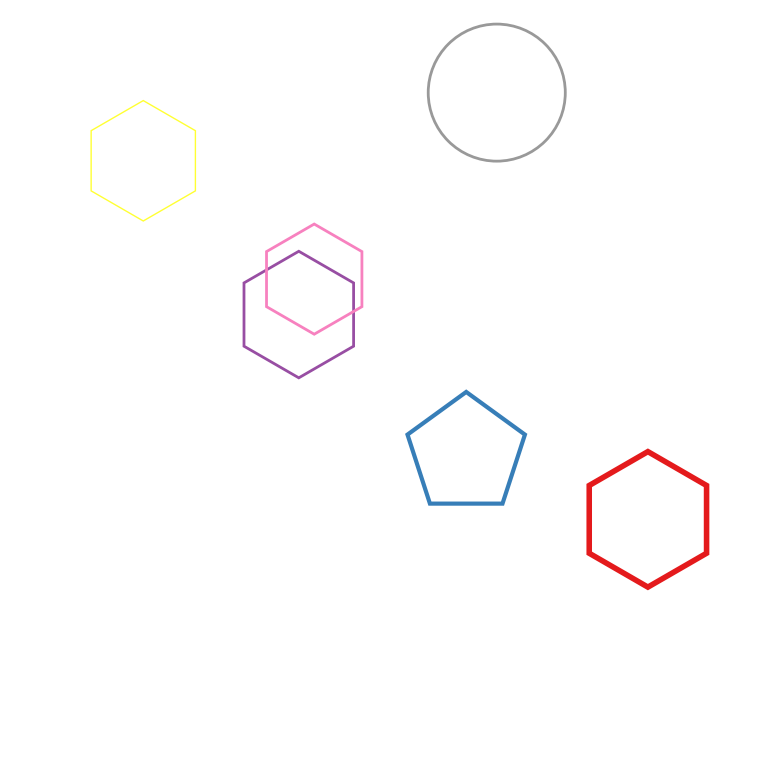[{"shape": "hexagon", "thickness": 2, "radius": 0.44, "center": [0.841, 0.325]}, {"shape": "pentagon", "thickness": 1.5, "radius": 0.4, "center": [0.605, 0.411]}, {"shape": "hexagon", "thickness": 1, "radius": 0.41, "center": [0.388, 0.591]}, {"shape": "hexagon", "thickness": 0.5, "radius": 0.39, "center": [0.186, 0.791]}, {"shape": "hexagon", "thickness": 1, "radius": 0.36, "center": [0.408, 0.637]}, {"shape": "circle", "thickness": 1, "radius": 0.45, "center": [0.645, 0.88]}]